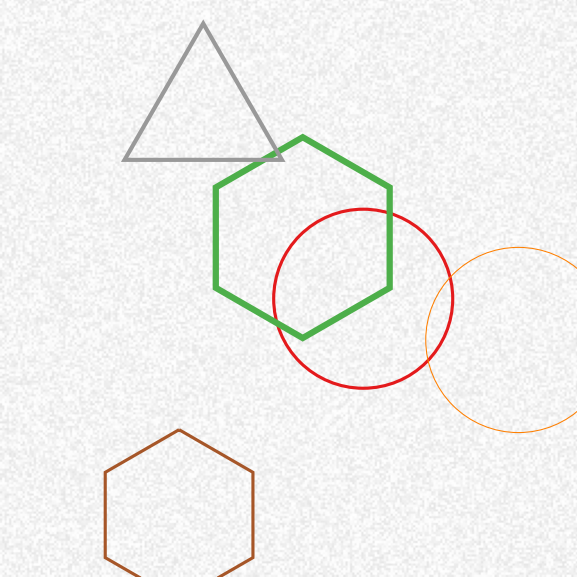[{"shape": "circle", "thickness": 1.5, "radius": 0.78, "center": [0.629, 0.482]}, {"shape": "hexagon", "thickness": 3, "radius": 0.87, "center": [0.524, 0.588]}, {"shape": "circle", "thickness": 0.5, "radius": 0.8, "center": [0.898, 0.41]}, {"shape": "hexagon", "thickness": 1.5, "radius": 0.74, "center": [0.31, 0.107]}, {"shape": "triangle", "thickness": 2, "radius": 0.79, "center": [0.352, 0.801]}]